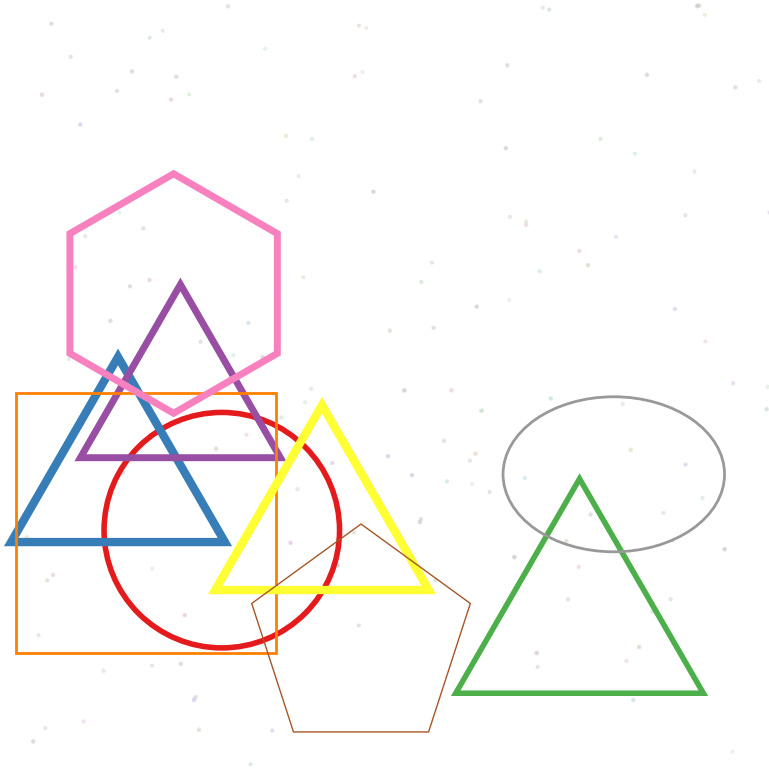[{"shape": "circle", "thickness": 2, "radius": 0.76, "center": [0.288, 0.311]}, {"shape": "triangle", "thickness": 3, "radius": 0.8, "center": [0.153, 0.376]}, {"shape": "triangle", "thickness": 2, "radius": 0.93, "center": [0.753, 0.193]}, {"shape": "triangle", "thickness": 2.5, "radius": 0.75, "center": [0.234, 0.481]}, {"shape": "square", "thickness": 1, "radius": 0.85, "center": [0.19, 0.321]}, {"shape": "triangle", "thickness": 3, "radius": 0.8, "center": [0.418, 0.314]}, {"shape": "pentagon", "thickness": 0.5, "radius": 0.75, "center": [0.469, 0.17]}, {"shape": "hexagon", "thickness": 2.5, "radius": 0.78, "center": [0.225, 0.619]}, {"shape": "oval", "thickness": 1, "radius": 0.72, "center": [0.797, 0.384]}]